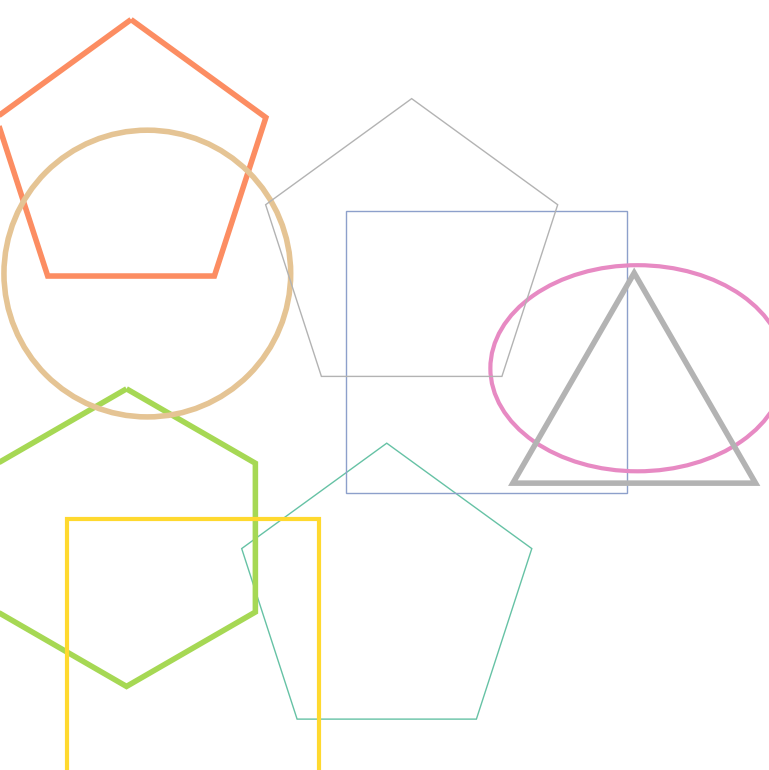[{"shape": "pentagon", "thickness": 0.5, "radius": 0.99, "center": [0.502, 0.226]}, {"shape": "pentagon", "thickness": 2, "radius": 0.92, "center": [0.17, 0.79]}, {"shape": "square", "thickness": 0.5, "radius": 0.91, "center": [0.632, 0.543]}, {"shape": "oval", "thickness": 1.5, "radius": 0.96, "center": [0.828, 0.522]}, {"shape": "hexagon", "thickness": 2, "radius": 0.97, "center": [0.164, 0.302]}, {"shape": "square", "thickness": 1.5, "radius": 0.82, "center": [0.251, 0.163]}, {"shape": "circle", "thickness": 2, "radius": 0.93, "center": [0.191, 0.645]}, {"shape": "pentagon", "thickness": 0.5, "radius": 1.0, "center": [0.535, 0.672]}, {"shape": "triangle", "thickness": 2, "radius": 0.91, "center": [0.824, 0.464]}]